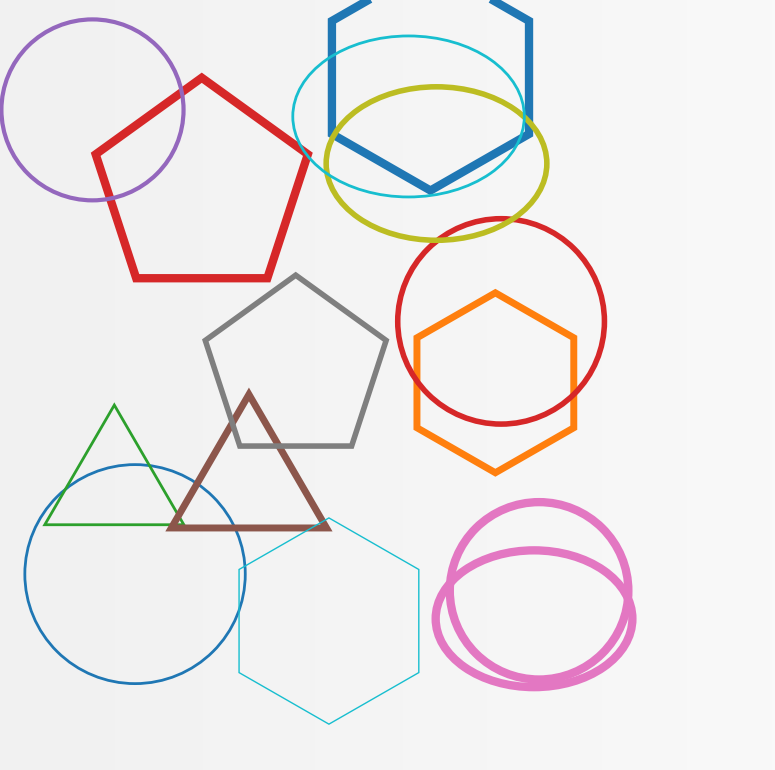[{"shape": "circle", "thickness": 1, "radius": 0.71, "center": [0.174, 0.254]}, {"shape": "hexagon", "thickness": 3, "radius": 0.73, "center": [0.555, 0.899]}, {"shape": "hexagon", "thickness": 2.5, "radius": 0.58, "center": [0.639, 0.503]}, {"shape": "triangle", "thickness": 1, "radius": 0.52, "center": [0.148, 0.37]}, {"shape": "pentagon", "thickness": 3, "radius": 0.72, "center": [0.26, 0.755]}, {"shape": "circle", "thickness": 2, "radius": 0.67, "center": [0.647, 0.583]}, {"shape": "circle", "thickness": 1.5, "radius": 0.59, "center": [0.119, 0.857]}, {"shape": "triangle", "thickness": 2.5, "radius": 0.58, "center": [0.321, 0.372]}, {"shape": "oval", "thickness": 3, "radius": 0.63, "center": [0.689, 0.196]}, {"shape": "circle", "thickness": 3, "radius": 0.58, "center": [0.696, 0.233]}, {"shape": "pentagon", "thickness": 2, "radius": 0.61, "center": [0.382, 0.52]}, {"shape": "oval", "thickness": 2, "radius": 0.71, "center": [0.563, 0.788]}, {"shape": "hexagon", "thickness": 0.5, "radius": 0.67, "center": [0.424, 0.193]}, {"shape": "oval", "thickness": 1, "radius": 0.75, "center": [0.527, 0.849]}]